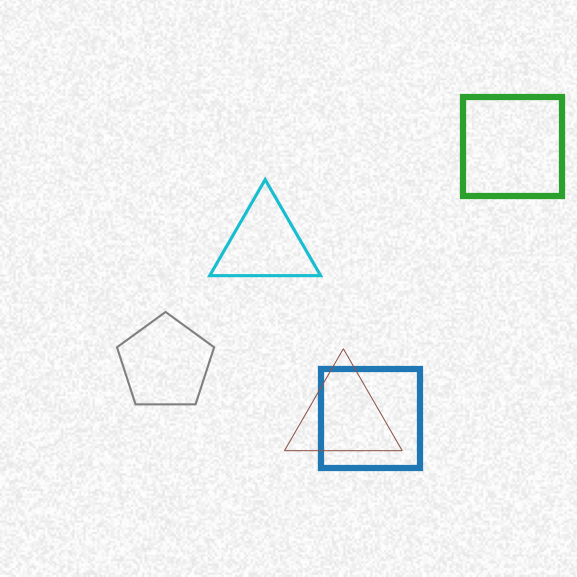[{"shape": "square", "thickness": 3, "radius": 0.43, "center": [0.641, 0.274]}, {"shape": "square", "thickness": 3, "radius": 0.43, "center": [0.888, 0.745]}, {"shape": "triangle", "thickness": 0.5, "radius": 0.59, "center": [0.595, 0.278]}, {"shape": "pentagon", "thickness": 1, "radius": 0.44, "center": [0.287, 0.37]}, {"shape": "triangle", "thickness": 1.5, "radius": 0.55, "center": [0.459, 0.577]}]